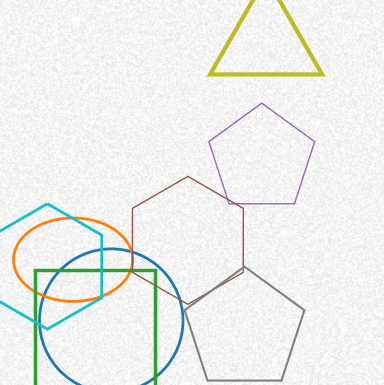[{"shape": "circle", "thickness": 2, "radius": 0.93, "center": [0.289, 0.167]}, {"shape": "oval", "thickness": 2, "radius": 0.77, "center": [0.19, 0.325]}, {"shape": "square", "thickness": 2.5, "radius": 0.78, "center": [0.247, 0.143]}, {"shape": "pentagon", "thickness": 1, "radius": 0.72, "center": [0.68, 0.588]}, {"shape": "hexagon", "thickness": 1, "radius": 0.83, "center": [0.488, 0.376]}, {"shape": "pentagon", "thickness": 1.5, "radius": 0.82, "center": [0.635, 0.144]}, {"shape": "triangle", "thickness": 3, "radius": 0.84, "center": [0.691, 0.891]}, {"shape": "hexagon", "thickness": 2, "radius": 0.81, "center": [0.123, 0.308]}]